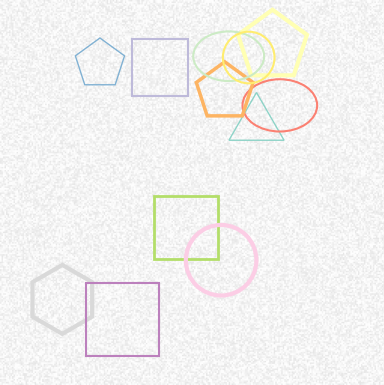[{"shape": "triangle", "thickness": 1, "radius": 0.41, "center": [0.666, 0.677]}, {"shape": "pentagon", "thickness": 3, "radius": 0.47, "center": [0.708, 0.881]}, {"shape": "square", "thickness": 1.5, "radius": 0.36, "center": [0.416, 0.825]}, {"shape": "oval", "thickness": 1.5, "radius": 0.48, "center": [0.727, 0.726]}, {"shape": "pentagon", "thickness": 1, "radius": 0.34, "center": [0.26, 0.834]}, {"shape": "pentagon", "thickness": 2.5, "radius": 0.39, "center": [0.584, 0.762]}, {"shape": "square", "thickness": 2, "radius": 0.41, "center": [0.483, 0.41]}, {"shape": "circle", "thickness": 3, "radius": 0.46, "center": [0.574, 0.324]}, {"shape": "hexagon", "thickness": 3, "radius": 0.45, "center": [0.162, 0.222]}, {"shape": "square", "thickness": 1.5, "radius": 0.48, "center": [0.318, 0.17]}, {"shape": "oval", "thickness": 1.5, "radius": 0.46, "center": [0.594, 0.854]}, {"shape": "circle", "thickness": 1.5, "radius": 0.34, "center": [0.646, 0.851]}]